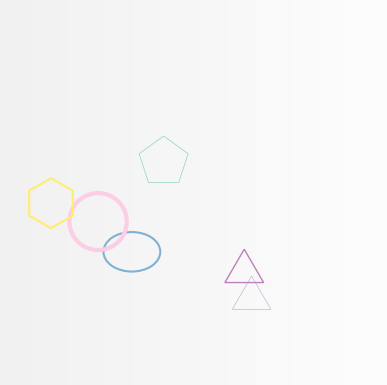[{"shape": "pentagon", "thickness": 0.5, "radius": 0.33, "center": [0.422, 0.58]}, {"shape": "triangle", "thickness": 0.5, "radius": 0.29, "center": [0.649, 0.225]}, {"shape": "oval", "thickness": 1.5, "radius": 0.37, "center": [0.34, 0.346]}, {"shape": "circle", "thickness": 3, "radius": 0.37, "center": [0.253, 0.424]}, {"shape": "triangle", "thickness": 1, "radius": 0.29, "center": [0.63, 0.295]}, {"shape": "hexagon", "thickness": 1.5, "radius": 0.32, "center": [0.132, 0.472]}]